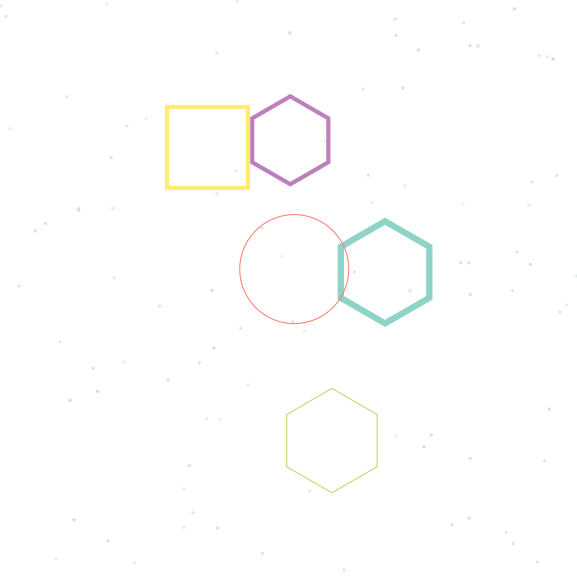[{"shape": "hexagon", "thickness": 3, "radius": 0.44, "center": [0.667, 0.528]}, {"shape": "circle", "thickness": 0.5, "radius": 0.47, "center": [0.51, 0.533]}, {"shape": "hexagon", "thickness": 0.5, "radius": 0.45, "center": [0.575, 0.236]}, {"shape": "hexagon", "thickness": 2, "radius": 0.38, "center": [0.503, 0.756]}, {"shape": "square", "thickness": 2, "radius": 0.35, "center": [0.359, 0.743]}]